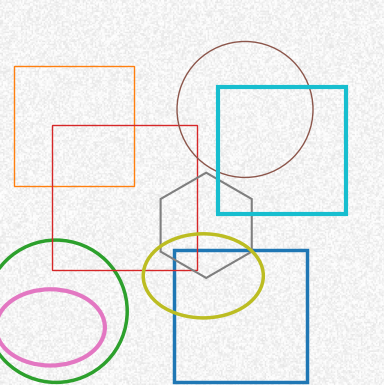[{"shape": "square", "thickness": 2.5, "radius": 0.86, "center": [0.625, 0.18]}, {"shape": "square", "thickness": 1, "radius": 0.78, "center": [0.192, 0.673]}, {"shape": "circle", "thickness": 2.5, "radius": 0.92, "center": [0.146, 0.192]}, {"shape": "square", "thickness": 1, "radius": 0.94, "center": [0.323, 0.488]}, {"shape": "circle", "thickness": 1, "radius": 0.88, "center": [0.636, 0.716]}, {"shape": "oval", "thickness": 3, "radius": 0.71, "center": [0.131, 0.15]}, {"shape": "hexagon", "thickness": 1.5, "radius": 0.68, "center": [0.536, 0.415]}, {"shape": "oval", "thickness": 2.5, "radius": 0.78, "center": [0.528, 0.284]}, {"shape": "square", "thickness": 3, "radius": 0.83, "center": [0.732, 0.609]}]